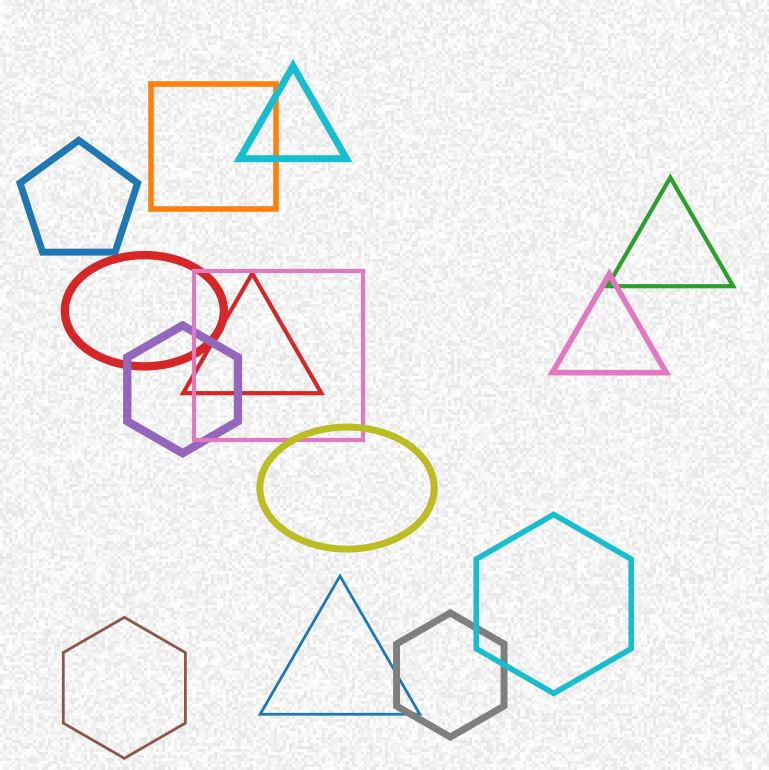[{"shape": "pentagon", "thickness": 2.5, "radius": 0.4, "center": [0.102, 0.737]}, {"shape": "triangle", "thickness": 1, "radius": 0.6, "center": [0.442, 0.132]}, {"shape": "square", "thickness": 2, "radius": 0.41, "center": [0.277, 0.809]}, {"shape": "triangle", "thickness": 1.5, "radius": 0.47, "center": [0.871, 0.675]}, {"shape": "oval", "thickness": 3, "radius": 0.52, "center": [0.187, 0.596]}, {"shape": "triangle", "thickness": 1.5, "radius": 0.52, "center": [0.328, 0.541]}, {"shape": "hexagon", "thickness": 3, "radius": 0.41, "center": [0.237, 0.494]}, {"shape": "hexagon", "thickness": 1, "radius": 0.46, "center": [0.161, 0.107]}, {"shape": "triangle", "thickness": 2, "radius": 0.43, "center": [0.791, 0.559]}, {"shape": "square", "thickness": 1.5, "radius": 0.55, "center": [0.362, 0.538]}, {"shape": "hexagon", "thickness": 2.5, "radius": 0.4, "center": [0.585, 0.123]}, {"shape": "oval", "thickness": 2.5, "radius": 0.57, "center": [0.451, 0.366]}, {"shape": "triangle", "thickness": 2.5, "radius": 0.4, "center": [0.381, 0.834]}, {"shape": "hexagon", "thickness": 2, "radius": 0.58, "center": [0.719, 0.216]}]